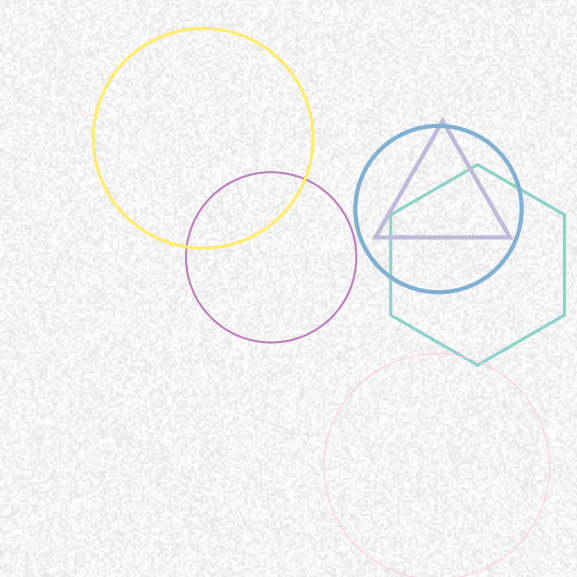[{"shape": "hexagon", "thickness": 1.5, "radius": 0.87, "center": [0.827, 0.54]}, {"shape": "triangle", "thickness": 2, "radius": 0.67, "center": [0.766, 0.655]}, {"shape": "circle", "thickness": 2, "radius": 0.72, "center": [0.759, 0.637]}, {"shape": "circle", "thickness": 0.5, "radius": 0.98, "center": [0.756, 0.191]}, {"shape": "circle", "thickness": 1, "radius": 0.74, "center": [0.47, 0.554]}, {"shape": "circle", "thickness": 1.5, "radius": 0.95, "center": [0.352, 0.76]}]